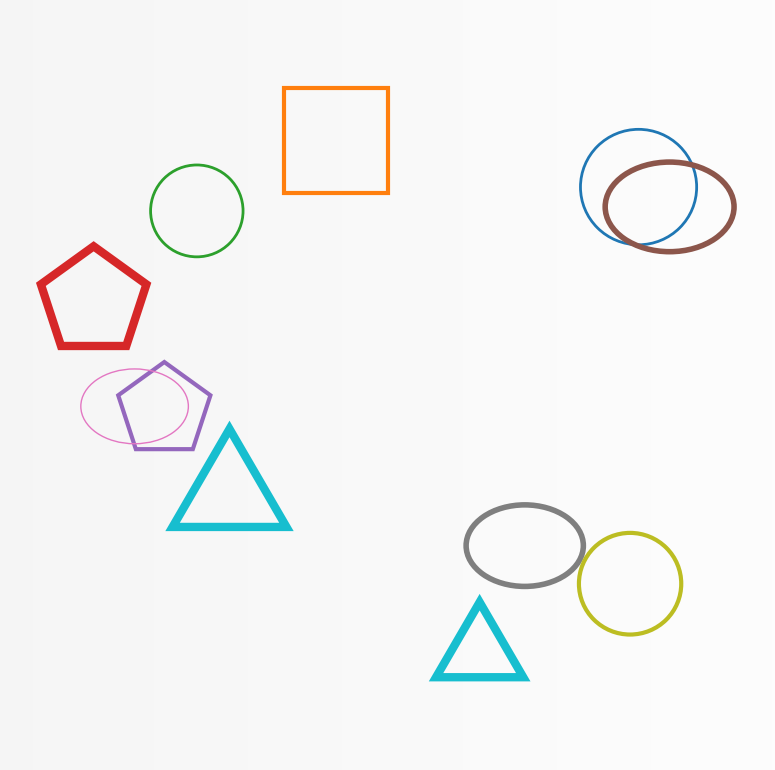[{"shape": "circle", "thickness": 1, "radius": 0.37, "center": [0.824, 0.757]}, {"shape": "square", "thickness": 1.5, "radius": 0.34, "center": [0.433, 0.818]}, {"shape": "circle", "thickness": 1, "radius": 0.3, "center": [0.254, 0.726]}, {"shape": "pentagon", "thickness": 3, "radius": 0.36, "center": [0.121, 0.609]}, {"shape": "pentagon", "thickness": 1.5, "radius": 0.31, "center": [0.212, 0.467]}, {"shape": "oval", "thickness": 2, "radius": 0.42, "center": [0.864, 0.731]}, {"shape": "oval", "thickness": 0.5, "radius": 0.35, "center": [0.174, 0.472]}, {"shape": "oval", "thickness": 2, "radius": 0.38, "center": [0.677, 0.291]}, {"shape": "circle", "thickness": 1.5, "radius": 0.33, "center": [0.813, 0.242]}, {"shape": "triangle", "thickness": 3, "radius": 0.32, "center": [0.619, 0.153]}, {"shape": "triangle", "thickness": 3, "radius": 0.42, "center": [0.296, 0.358]}]